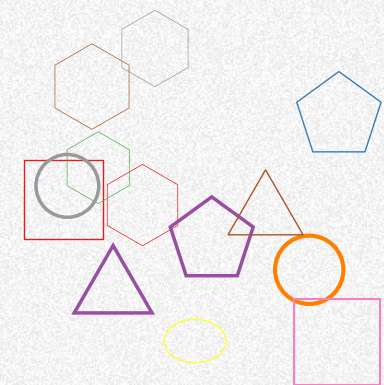[{"shape": "square", "thickness": 1, "radius": 0.51, "center": [0.164, 0.481]}, {"shape": "hexagon", "thickness": 0.5, "radius": 0.53, "center": [0.37, 0.467]}, {"shape": "pentagon", "thickness": 1, "radius": 0.58, "center": [0.88, 0.699]}, {"shape": "hexagon", "thickness": 0.5, "radius": 0.47, "center": [0.255, 0.564]}, {"shape": "pentagon", "thickness": 2.5, "radius": 0.57, "center": [0.55, 0.375]}, {"shape": "triangle", "thickness": 2.5, "radius": 0.58, "center": [0.294, 0.246]}, {"shape": "circle", "thickness": 3, "radius": 0.44, "center": [0.803, 0.299]}, {"shape": "oval", "thickness": 1, "radius": 0.4, "center": [0.507, 0.114]}, {"shape": "triangle", "thickness": 1, "radius": 0.56, "center": [0.69, 0.446]}, {"shape": "hexagon", "thickness": 0.5, "radius": 0.56, "center": [0.239, 0.775]}, {"shape": "square", "thickness": 1.5, "radius": 0.56, "center": [0.875, 0.112]}, {"shape": "hexagon", "thickness": 0.5, "radius": 0.5, "center": [0.402, 0.874]}, {"shape": "circle", "thickness": 2.5, "radius": 0.41, "center": [0.175, 0.517]}]